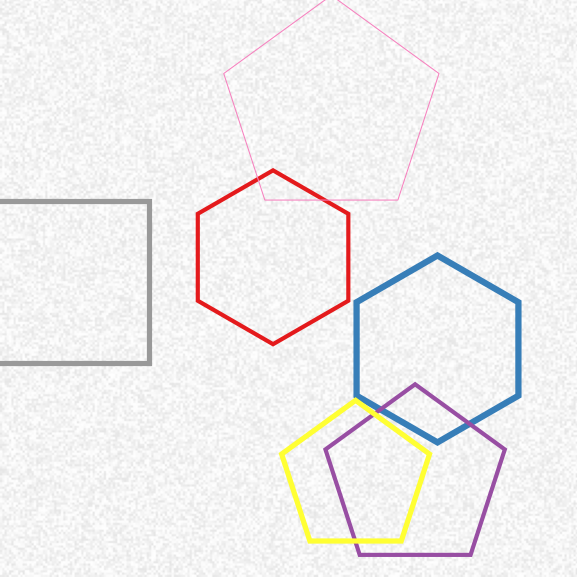[{"shape": "hexagon", "thickness": 2, "radius": 0.75, "center": [0.473, 0.554]}, {"shape": "hexagon", "thickness": 3, "radius": 0.81, "center": [0.758, 0.395]}, {"shape": "pentagon", "thickness": 2, "radius": 0.82, "center": [0.719, 0.17]}, {"shape": "pentagon", "thickness": 2.5, "radius": 0.67, "center": [0.616, 0.171]}, {"shape": "pentagon", "thickness": 0.5, "radius": 0.98, "center": [0.574, 0.811]}, {"shape": "square", "thickness": 2.5, "radius": 0.7, "center": [0.118, 0.511]}]